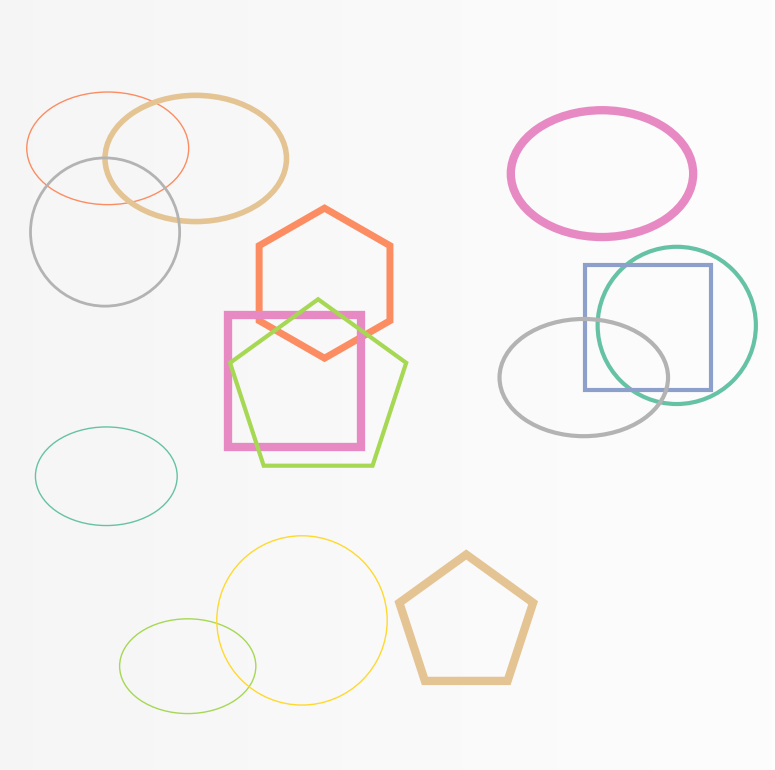[{"shape": "oval", "thickness": 0.5, "radius": 0.46, "center": [0.137, 0.382]}, {"shape": "circle", "thickness": 1.5, "radius": 0.51, "center": [0.873, 0.577]}, {"shape": "hexagon", "thickness": 2.5, "radius": 0.49, "center": [0.419, 0.632]}, {"shape": "oval", "thickness": 0.5, "radius": 0.52, "center": [0.139, 0.807]}, {"shape": "square", "thickness": 1.5, "radius": 0.41, "center": [0.836, 0.574]}, {"shape": "square", "thickness": 3, "radius": 0.43, "center": [0.38, 0.505]}, {"shape": "oval", "thickness": 3, "radius": 0.59, "center": [0.777, 0.775]}, {"shape": "pentagon", "thickness": 1.5, "radius": 0.6, "center": [0.41, 0.492]}, {"shape": "oval", "thickness": 0.5, "radius": 0.44, "center": [0.242, 0.135]}, {"shape": "circle", "thickness": 0.5, "radius": 0.55, "center": [0.39, 0.194]}, {"shape": "oval", "thickness": 2, "radius": 0.59, "center": [0.253, 0.794]}, {"shape": "pentagon", "thickness": 3, "radius": 0.45, "center": [0.602, 0.189]}, {"shape": "circle", "thickness": 1, "radius": 0.48, "center": [0.136, 0.699]}, {"shape": "oval", "thickness": 1.5, "radius": 0.54, "center": [0.753, 0.51]}]